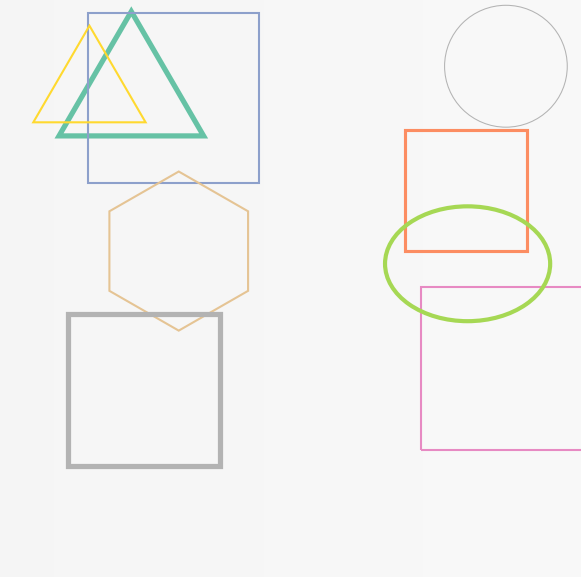[{"shape": "triangle", "thickness": 2.5, "radius": 0.72, "center": [0.226, 0.836]}, {"shape": "square", "thickness": 1.5, "radius": 0.52, "center": [0.802, 0.669]}, {"shape": "square", "thickness": 1, "radius": 0.73, "center": [0.298, 0.829]}, {"shape": "square", "thickness": 1, "radius": 0.71, "center": [0.866, 0.36]}, {"shape": "oval", "thickness": 2, "radius": 0.71, "center": [0.804, 0.542]}, {"shape": "triangle", "thickness": 1, "radius": 0.56, "center": [0.154, 0.843]}, {"shape": "hexagon", "thickness": 1, "radius": 0.69, "center": [0.308, 0.564]}, {"shape": "circle", "thickness": 0.5, "radius": 0.53, "center": [0.87, 0.884]}, {"shape": "square", "thickness": 2.5, "radius": 0.66, "center": [0.248, 0.324]}]